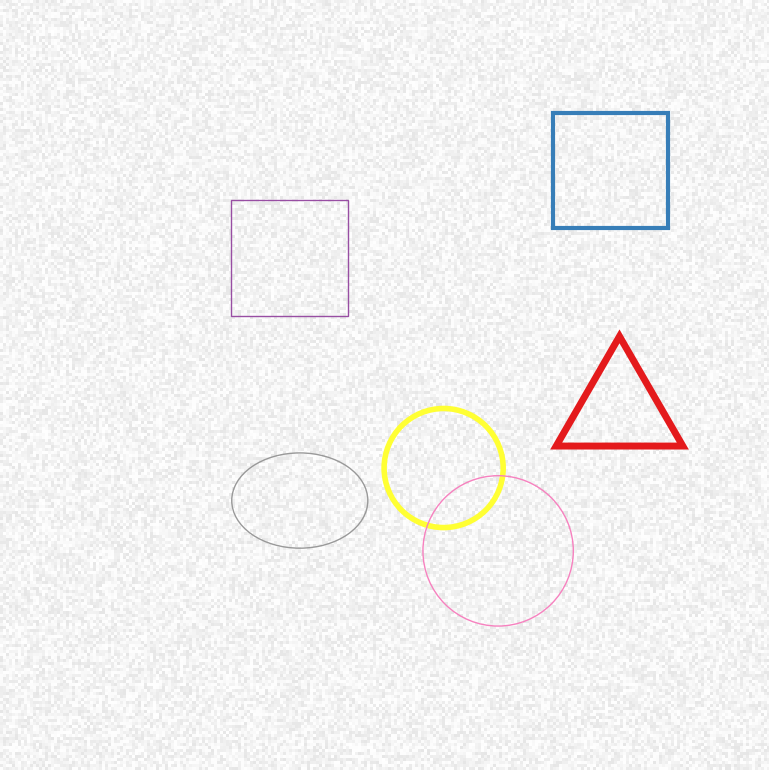[{"shape": "triangle", "thickness": 2.5, "radius": 0.47, "center": [0.805, 0.468]}, {"shape": "square", "thickness": 1.5, "radius": 0.37, "center": [0.792, 0.778]}, {"shape": "square", "thickness": 0.5, "radius": 0.38, "center": [0.376, 0.665]}, {"shape": "circle", "thickness": 2, "radius": 0.39, "center": [0.576, 0.392]}, {"shape": "circle", "thickness": 0.5, "radius": 0.49, "center": [0.647, 0.285]}, {"shape": "oval", "thickness": 0.5, "radius": 0.44, "center": [0.389, 0.35]}]